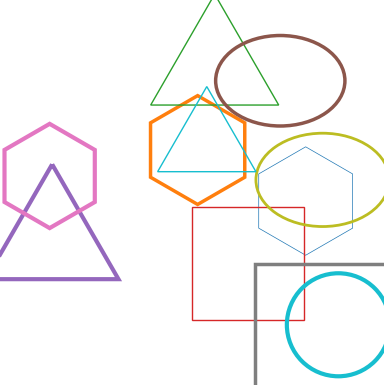[{"shape": "hexagon", "thickness": 0.5, "radius": 0.7, "center": [0.794, 0.478]}, {"shape": "hexagon", "thickness": 2.5, "radius": 0.71, "center": [0.513, 0.61]}, {"shape": "triangle", "thickness": 1, "radius": 0.96, "center": [0.558, 0.823]}, {"shape": "square", "thickness": 1, "radius": 0.73, "center": [0.645, 0.316]}, {"shape": "triangle", "thickness": 3, "radius": 0.99, "center": [0.135, 0.374]}, {"shape": "oval", "thickness": 2.5, "radius": 0.84, "center": [0.728, 0.79]}, {"shape": "hexagon", "thickness": 3, "radius": 0.68, "center": [0.129, 0.543]}, {"shape": "square", "thickness": 2.5, "radius": 0.89, "center": [0.841, 0.135]}, {"shape": "oval", "thickness": 2, "radius": 0.87, "center": [0.838, 0.533]}, {"shape": "circle", "thickness": 3, "radius": 0.67, "center": [0.879, 0.156]}, {"shape": "triangle", "thickness": 1, "radius": 0.74, "center": [0.537, 0.628]}]